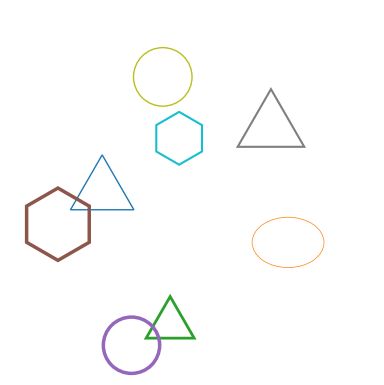[{"shape": "triangle", "thickness": 1, "radius": 0.48, "center": [0.265, 0.503]}, {"shape": "oval", "thickness": 0.5, "radius": 0.47, "center": [0.748, 0.37]}, {"shape": "triangle", "thickness": 2, "radius": 0.36, "center": [0.442, 0.158]}, {"shape": "circle", "thickness": 2.5, "radius": 0.37, "center": [0.342, 0.103]}, {"shape": "hexagon", "thickness": 2.5, "radius": 0.47, "center": [0.15, 0.418]}, {"shape": "triangle", "thickness": 1.5, "radius": 0.5, "center": [0.704, 0.669]}, {"shape": "circle", "thickness": 1, "radius": 0.38, "center": [0.423, 0.8]}, {"shape": "hexagon", "thickness": 1.5, "radius": 0.34, "center": [0.465, 0.641]}]